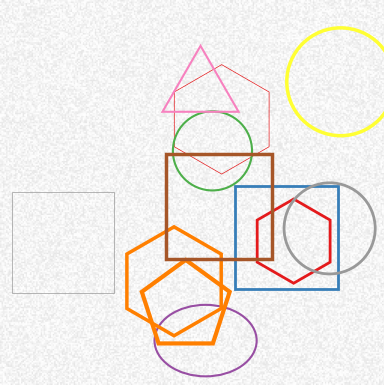[{"shape": "hexagon", "thickness": 0.5, "radius": 0.71, "center": [0.576, 0.69]}, {"shape": "hexagon", "thickness": 2, "radius": 0.55, "center": [0.763, 0.374]}, {"shape": "square", "thickness": 2, "radius": 0.67, "center": [0.745, 0.382]}, {"shape": "circle", "thickness": 1.5, "radius": 0.51, "center": [0.552, 0.608]}, {"shape": "oval", "thickness": 1.5, "radius": 0.66, "center": [0.534, 0.115]}, {"shape": "pentagon", "thickness": 3, "radius": 0.6, "center": [0.482, 0.205]}, {"shape": "hexagon", "thickness": 2.5, "radius": 0.71, "center": [0.452, 0.269]}, {"shape": "circle", "thickness": 2.5, "radius": 0.7, "center": [0.885, 0.788]}, {"shape": "square", "thickness": 2.5, "radius": 0.68, "center": [0.569, 0.463]}, {"shape": "triangle", "thickness": 1.5, "radius": 0.57, "center": [0.521, 0.767]}, {"shape": "circle", "thickness": 2, "radius": 0.59, "center": [0.856, 0.407]}, {"shape": "square", "thickness": 0.5, "radius": 0.66, "center": [0.164, 0.37]}]